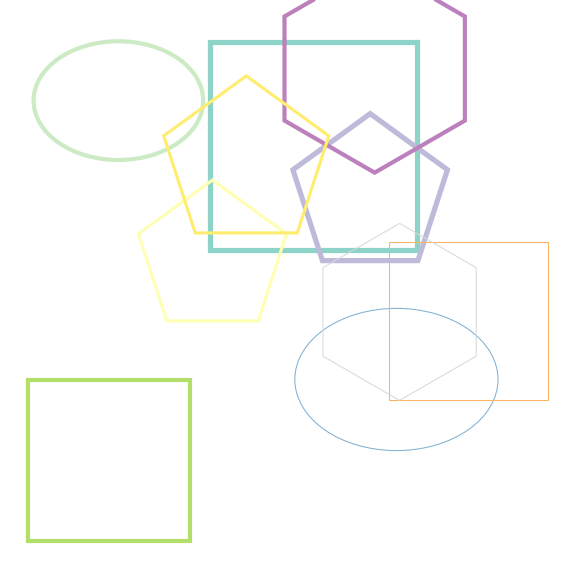[{"shape": "square", "thickness": 2.5, "radius": 0.9, "center": [0.542, 0.746]}, {"shape": "pentagon", "thickness": 1.5, "radius": 0.67, "center": [0.368, 0.553]}, {"shape": "pentagon", "thickness": 2.5, "radius": 0.7, "center": [0.641, 0.662]}, {"shape": "oval", "thickness": 0.5, "radius": 0.88, "center": [0.686, 0.342]}, {"shape": "square", "thickness": 0.5, "radius": 0.68, "center": [0.811, 0.444]}, {"shape": "square", "thickness": 2, "radius": 0.7, "center": [0.189, 0.201]}, {"shape": "hexagon", "thickness": 0.5, "radius": 0.77, "center": [0.692, 0.459]}, {"shape": "hexagon", "thickness": 2, "radius": 0.9, "center": [0.649, 0.88]}, {"shape": "oval", "thickness": 2, "radius": 0.73, "center": [0.205, 0.825]}, {"shape": "pentagon", "thickness": 1.5, "radius": 0.75, "center": [0.426, 0.717]}]